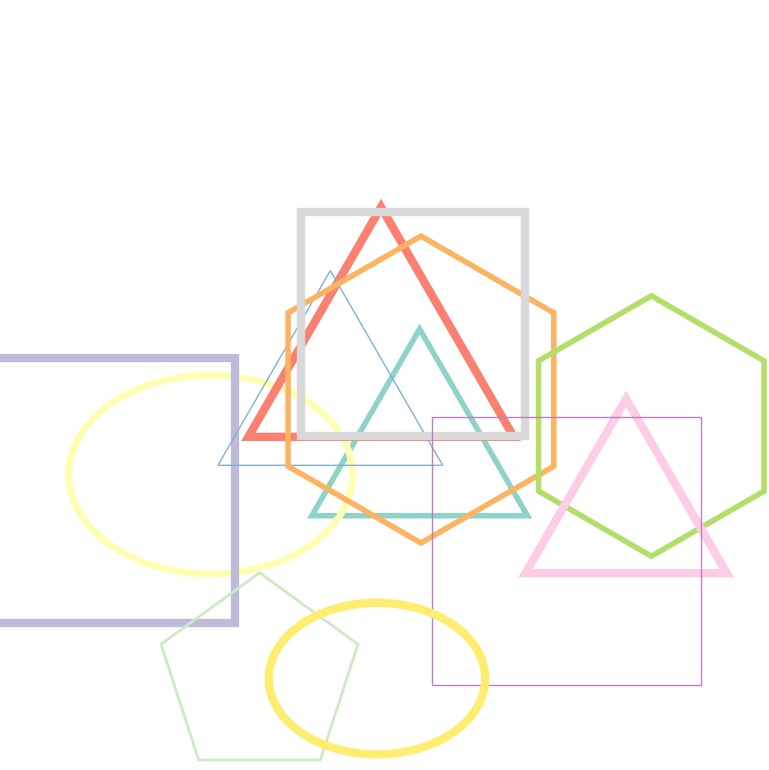[{"shape": "triangle", "thickness": 2, "radius": 0.81, "center": [0.545, 0.411]}, {"shape": "oval", "thickness": 2.5, "radius": 0.92, "center": [0.274, 0.384]}, {"shape": "square", "thickness": 3, "radius": 0.86, "center": [0.133, 0.363]}, {"shape": "triangle", "thickness": 3, "radius": 0.99, "center": [0.495, 0.532]}, {"shape": "triangle", "thickness": 0.5, "radius": 0.84, "center": [0.429, 0.48]}, {"shape": "hexagon", "thickness": 2, "radius": 1.0, "center": [0.547, 0.494]}, {"shape": "hexagon", "thickness": 2, "radius": 0.85, "center": [0.846, 0.447]}, {"shape": "triangle", "thickness": 3, "radius": 0.75, "center": [0.813, 0.331]}, {"shape": "square", "thickness": 3, "radius": 0.72, "center": [0.536, 0.579]}, {"shape": "square", "thickness": 0.5, "radius": 0.87, "center": [0.736, 0.285]}, {"shape": "pentagon", "thickness": 1, "radius": 0.67, "center": [0.337, 0.122]}, {"shape": "oval", "thickness": 3, "radius": 0.7, "center": [0.49, 0.119]}]